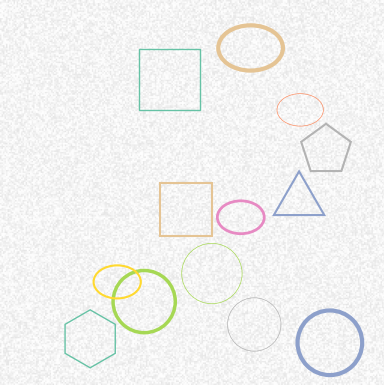[{"shape": "square", "thickness": 1, "radius": 0.4, "center": [0.439, 0.794]}, {"shape": "hexagon", "thickness": 1, "radius": 0.38, "center": [0.234, 0.12]}, {"shape": "oval", "thickness": 0.5, "radius": 0.3, "center": [0.78, 0.715]}, {"shape": "circle", "thickness": 3, "radius": 0.42, "center": [0.857, 0.11]}, {"shape": "triangle", "thickness": 1.5, "radius": 0.38, "center": [0.777, 0.479]}, {"shape": "oval", "thickness": 2, "radius": 0.3, "center": [0.625, 0.436]}, {"shape": "circle", "thickness": 2.5, "radius": 0.4, "center": [0.374, 0.217]}, {"shape": "circle", "thickness": 0.5, "radius": 0.39, "center": [0.55, 0.29]}, {"shape": "oval", "thickness": 1.5, "radius": 0.31, "center": [0.304, 0.268]}, {"shape": "square", "thickness": 1.5, "radius": 0.34, "center": [0.483, 0.456]}, {"shape": "oval", "thickness": 3, "radius": 0.42, "center": [0.651, 0.875]}, {"shape": "pentagon", "thickness": 1.5, "radius": 0.34, "center": [0.847, 0.611]}, {"shape": "circle", "thickness": 0.5, "radius": 0.35, "center": [0.66, 0.157]}]